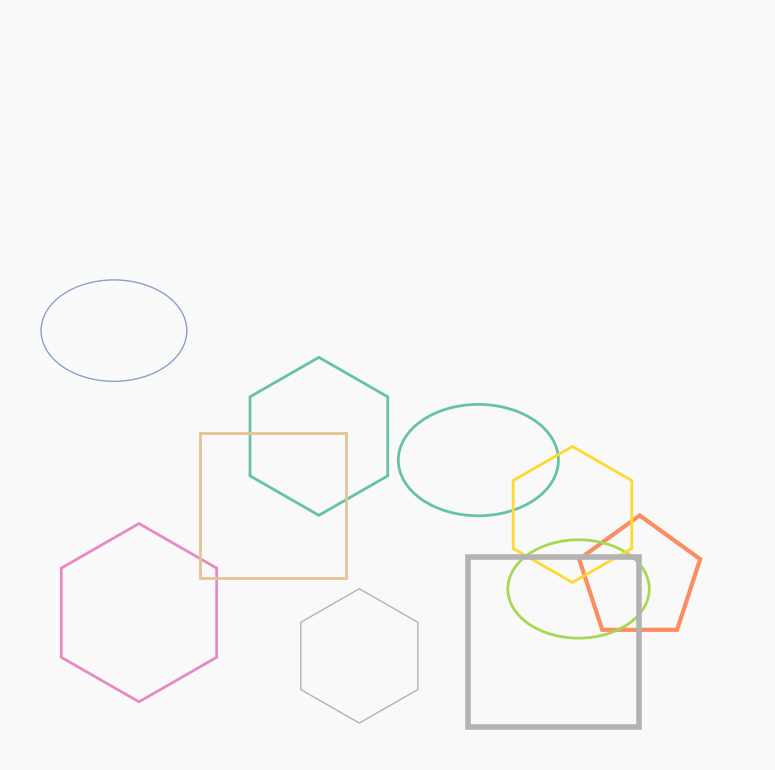[{"shape": "oval", "thickness": 1, "radius": 0.52, "center": [0.617, 0.402]}, {"shape": "hexagon", "thickness": 1, "radius": 0.51, "center": [0.411, 0.433]}, {"shape": "pentagon", "thickness": 1.5, "radius": 0.41, "center": [0.825, 0.248]}, {"shape": "oval", "thickness": 0.5, "radius": 0.47, "center": [0.147, 0.571]}, {"shape": "hexagon", "thickness": 1, "radius": 0.58, "center": [0.179, 0.204]}, {"shape": "oval", "thickness": 1, "radius": 0.46, "center": [0.747, 0.235]}, {"shape": "hexagon", "thickness": 1, "radius": 0.44, "center": [0.739, 0.332]}, {"shape": "square", "thickness": 1, "radius": 0.47, "center": [0.352, 0.344]}, {"shape": "hexagon", "thickness": 0.5, "radius": 0.44, "center": [0.464, 0.148]}, {"shape": "square", "thickness": 2, "radius": 0.55, "center": [0.714, 0.166]}]